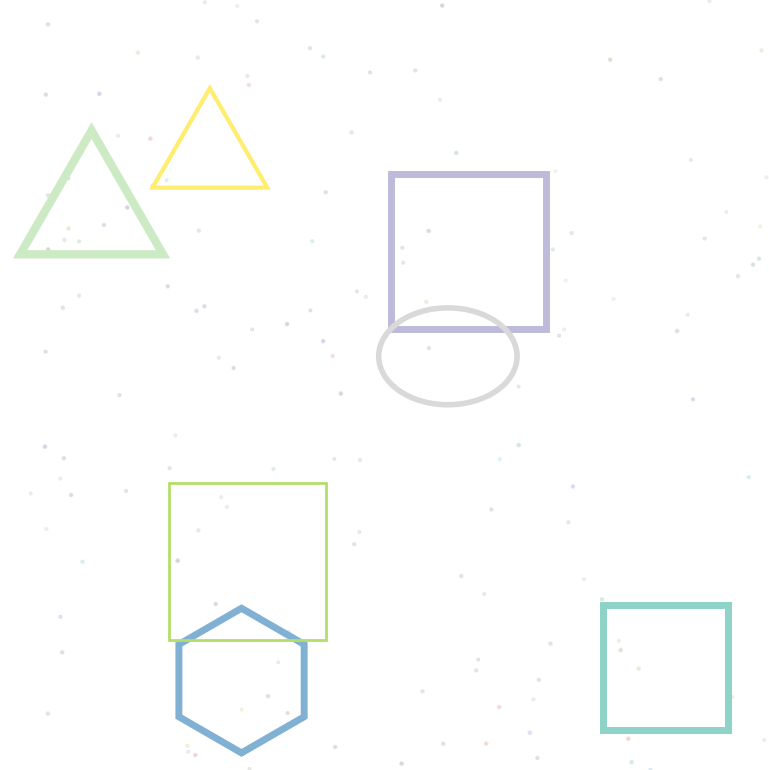[{"shape": "square", "thickness": 2.5, "radius": 0.4, "center": [0.864, 0.133]}, {"shape": "square", "thickness": 2.5, "radius": 0.5, "center": [0.608, 0.673]}, {"shape": "hexagon", "thickness": 2.5, "radius": 0.47, "center": [0.314, 0.116]}, {"shape": "square", "thickness": 1, "radius": 0.51, "center": [0.321, 0.271]}, {"shape": "oval", "thickness": 2, "radius": 0.45, "center": [0.582, 0.537]}, {"shape": "triangle", "thickness": 3, "radius": 0.54, "center": [0.119, 0.723]}, {"shape": "triangle", "thickness": 1.5, "radius": 0.43, "center": [0.273, 0.799]}]